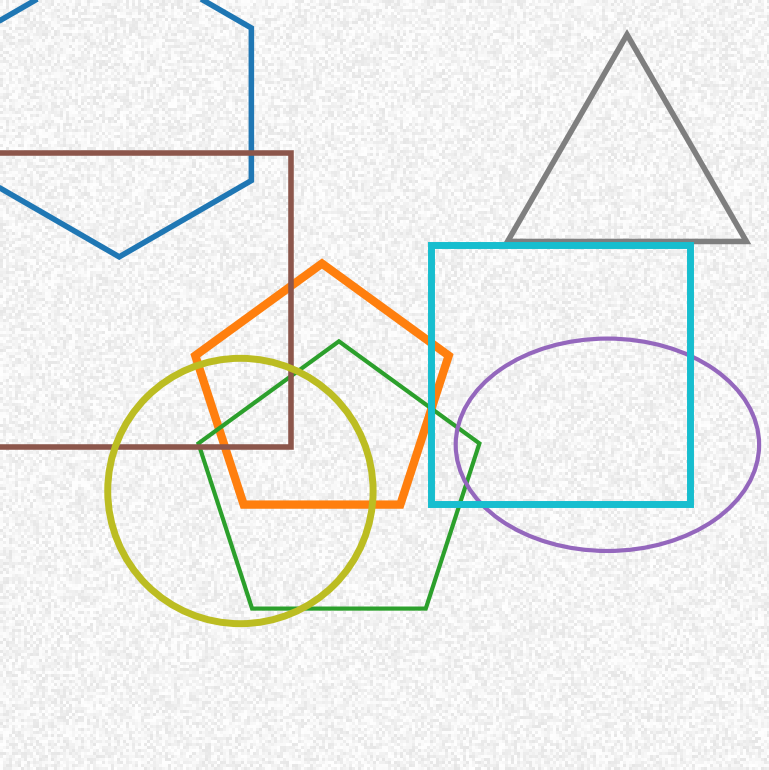[{"shape": "hexagon", "thickness": 2, "radius": 0.99, "center": [0.155, 0.865]}, {"shape": "pentagon", "thickness": 3, "radius": 0.87, "center": [0.418, 0.485]}, {"shape": "pentagon", "thickness": 1.5, "radius": 0.96, "center": [0.44, 0.365]}, {"shape": "oval", "thickness": 1.5, "radius": 0.99, "center": [0.789, 0.422]}, {"shape": "square", "thickness": 2, "radius": 0.95, "center": [0.187, 0.611]}, {"shape": "triangle", "thickness": 2, "radius": 0.9, "center": [0.814, 0.776]}, {"shape": "circle", "thickness": 2.5, "radius": 0.86, "center": [0.312, 0.362]}, {"shape": "square", "thickness": 2.5, "radius": 0.84, "center": [0.728, 0.514]}]